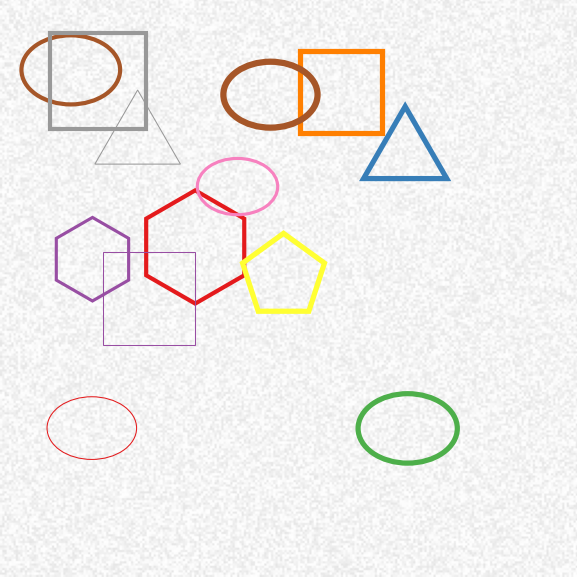[{"shape": "oval", "thickness": 0.5, "radius": 0.39, "center": [0.159, 0.258]}, {"shape": "hexagon", "thickness": 2, "radius": 0.49, "center": [0.338, 0.571]}, {"shape": "triangle", "thickness": 2.5, "radius": 0.42, "center": [0.702, 0.732]}, {"shape": "oval", "thickness": 2.5, "radius": 0.43, "center": [0.706, 0.257]}, {"shape": "square", "thickness": 0.5, "radius": 0.4, "center": [0.258, 0.482]}, {"shape": "hexagon", "thickness": 1.5, "radius": 0.36, "center": [0.16, 0.55]}, {"shape": "square", "thickness": 2.5, "radius": 0.36, "center": [0.591, 0.84]}, {"shape": "pentagon", "thickness": 2.5, "radius": 0.37, "center": [0.491, 0.521]}, {"shape": "oval", "thickness": 2, "radius": 0.43, "center": [0.123, 0.878]}, {"shape": "oval", "thickness": 3, "radius": 0.41, "center": [0.468, 0.835]}, {"shape": "oval", "thickness": 1.5, "radius": 0.35, "center": [0.411, 0.676]}, {"shape": "square", "thickness": 2, "radius": 0.41, "center": [0.17, 0.859]}, {"shape": "triangle", "thickness": 0.5, "radius": 0.43, "center": [0.238, 0.758]}]